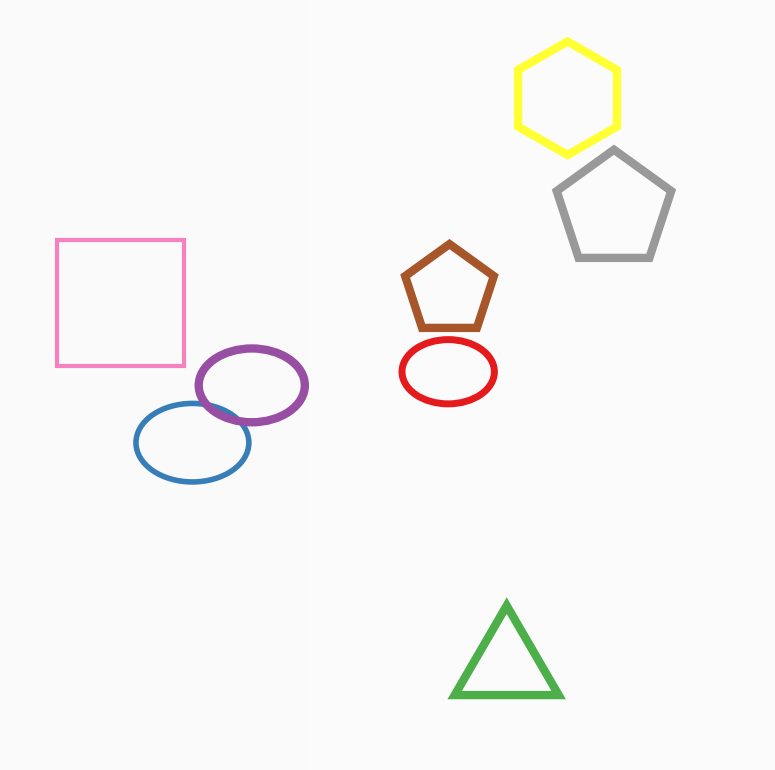[{"shape": "oval", "thickness": 2.5, "radius": 0.3, "center": [0.578, 0.517]}, {"shape": "oval", "thickness": 2, "radius": 0.36, "center": [0.248, 0.425]}, {"shape": "triangle", "thickness": 3, "radius": 0.39, "center": [0.654, 0.136]}, {"shape": "oval", "thickness": 3, "radius": 0.34, "center": [0.325, 0.5]}, {"shape": "hexagon", "thickness": 3, "radius": 0.37, "center": [0.732, 0.872]}, {"shape": "pentagon", "thickness": 3, "radius": 0.3, "center": [0.58, 0.623]}, {"shape": "square", "thickness": 1.5, "radius": 0.41, "center": [0.155, 0.606]}, {"shape": "pentagon", "thickness": 3, "radius": 0.39, "center": [0.792, 0.728]}]